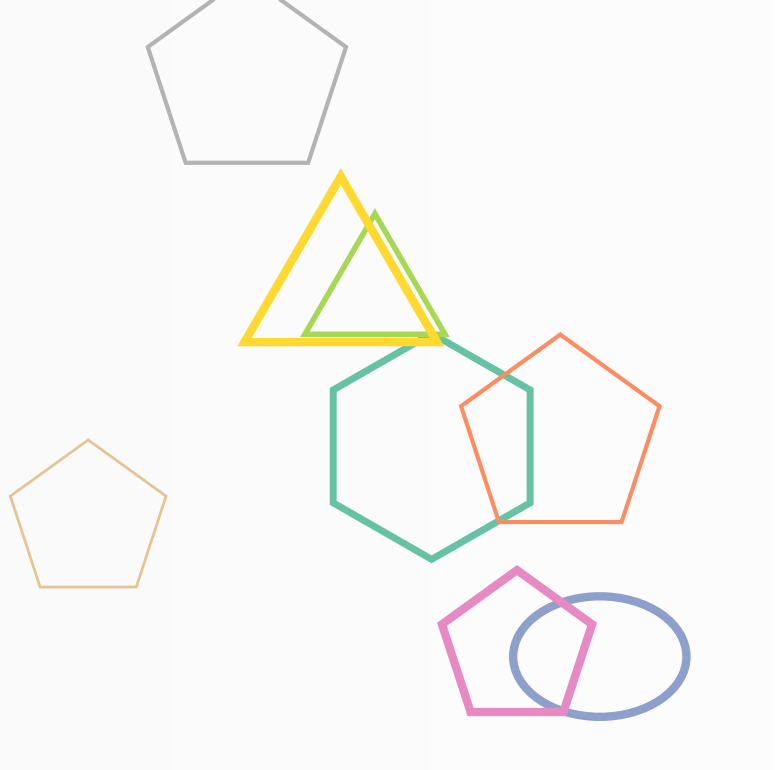[{"shape": "hexagon", "thickness": 2.5, "radius": 0.73, "center": [0.557, 0.42]}, {"shape": "pentagon", "thickness": 1.5, "radius": 0.67, "center": [0.723, 0.431]}, {"shape": "oval", "thickness": 3, "radius": 0.56, "center": [0.774, 0.147]}, {"shape": "pentagon", "thickness": 3, "radius": 0.51, "center": [0.667, 0.158]}, {"shape": "triangle", "thickness": 2, "radius": 0.52, "center": [0.484, 0.618]}, {"shape": "triangle", "thickness": 3, "radius": 0.72, "center": [0.44, 0.627]}, {"shape": "pentagon", "thickness": 1, "radius": 0.53, "center": [0.114, 0.323]}, {"shape": "pentagon", "thickness": 1.5, "radius": 0.67, "center": [0.319, 0.897]}]